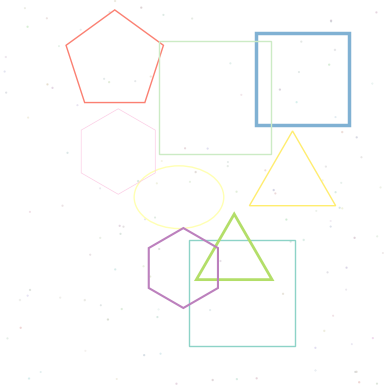[{"shape": "square", "thickness": 1, "radius": 0.69, "center": [0.629, 0.24]}, {"shape": "oval", "thickness": 1, "radius": 0.58, "center": [0.465, 0.488]}, {"shape": "pentagon", "thickness": 1, "radius": 0.66, "center": [0.298, 0.841]}, {"shape": "square", "thickness": 2.5, "radius": 0.6, "center": [0.786, 0.794]}, {"shape": "triangle", "thickness": 2, "radius": 0.57, "center": [0.608, 0.33]}, {"shape": "hexagon", "thickness": 0.5, "radius": 0.56, "center": [0.307, 0.606]}, {"shape": "hexagon", "thickness": 1.5, "radius": 0.52, "center": [0.476, 0.304]}, {"shape": "square", "thickness": 1, "radius": 0.73, "center": [0.558, 0.746]}, {"shape": "triangle", "thickness": 1, "radius": 0.65, "center": [0.76, 0.53]}]